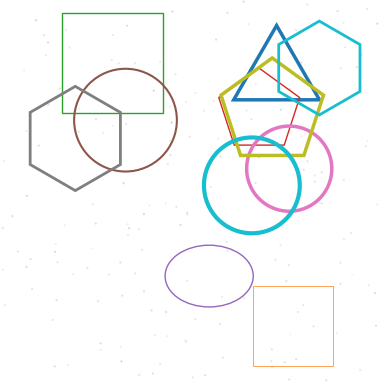[{"shape": "triangle", "thickness": 2.5, "radius": 0.64, "center": [0.718, 0.805]}, {"shape": "square", "thickness": 0.5, "radius": 0.52, "center": [0.761, 0.153]}, {"shape": "square", "thickness": 1, "radius": 0.65, "center": [0.292, 0.836]}, {"shape": "pentagon", "thickness": 1, "radius": 0.55, "center": [0.673, 0.712]}, {"shape": "oval", "thickness": 1, "radius": 0.57, "center": [0.543, 0.283]}, {"shape": "circle", "thickness": 1.5, "radius": 0.67, "center": [0.326, 0.688]}, {"shape": "circle", "thickness": 2.5, "radius": 0.55, "center": [0.751, 0.562]}, {"shape": "hexagon", "thickness": 2, "radius": 0.68, "center": [0.196, 0.64]}, {"shape": "pentagon", "thickness": 2.5, "radius": 0.7, "center": [0.707, 0.709]}, {"shape": "hexagon", "thickness": 2, "radius": 0.61, "center": [0.829, 0.823]}, {"shape": "circle", "thickness": 3, "radius": 0.62, "center": [0.654, 0.519]}]